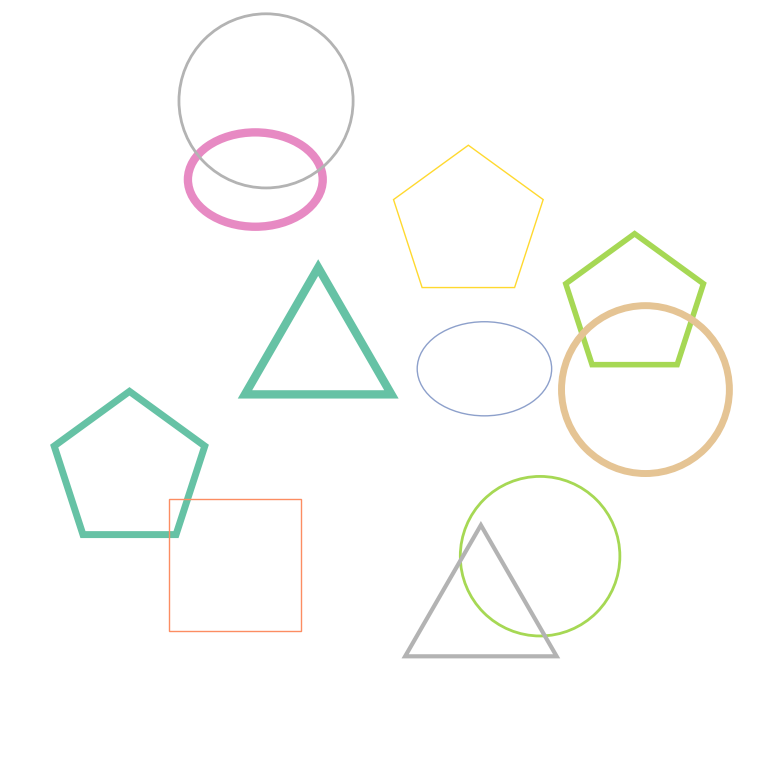[{"shape": "pentagon", "thickness": 2.5, "radius": 0.51, "center": [0.168, 0.389]}, {"shape": "triangle", "thickness": 3, "radius": 0.55, "center": [0.413, 0.543]}, {"shape": "square", "thickness": 0.5, "radius": 0.43, "center": [0.305, 0.267]}, {"shape": "oval", "thickness": 0.5, "radius": 0.44, "center": [0.629, 0.521]}, {"shape": "oval", "thickness": 3, "radius": 0.44, "center": [0.332, 0.767]}, {"shape": "circle", "thickness": 1, "radius": 0.52, "center": [0.701, 0.278]}, {"shape": "pentagon", "thickness": 2, "radius": 0.47, "center": [0.824, 0.602]}, {"shape": "pentagon", "thickness": 0.5, "radius": 0.51, "center": [0.608, 0.709]}, {"shape": "circle", "thickness": 2.5, "radius": 0.55, "center": [0.838, 0.494]}, {"shape": "triangle", "thickness": 1.5, "radius": 0.57, "center": [0.625, 0.204]}, {"shape": "circle", "thickness": 1, "radius": 0.57, "center": [0.346, 0.869]}]